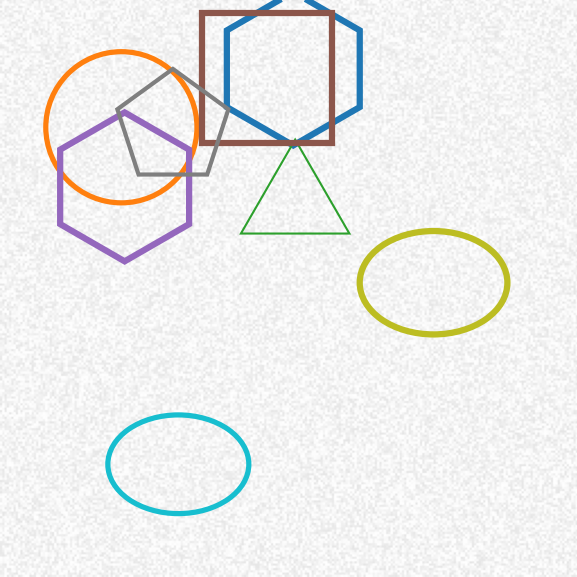[{"shape": "hexagon", "thickness": 3, "radius": 0.66, "center": [0.508, 0.88]}, {"shape": "circle", "thickness": 2.5, "radius": 0.65, "center": [0.21, 0.779]}, {"shape": "triangle", "thickness": 1, "radius": 0.54, "center": [0.511, 0.649]}, {"shape": "hexagon", "thickness": 3, "radius": 0.64, "center": [0.216, 0.676]}, {"shape": "square", "thickness": 3, "radius": 0.56, "center": [0.463, 0.864]}, {"shape": "pentagon", "thickness": 2, "radius": 0.51, "center": [0.299, 0.779]}, {"shape": "oval", "thickness": 3, "radius": 0.64, "center": [0.751, 0.51]}, {"shape": "oval", "thickness": 2.5, "radius": 0.61, "center": [0.309, 0.195]}]